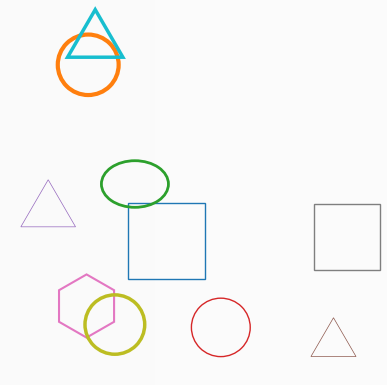[{"shape": "square", "thickness": 1, "radius": 0.5, "center": [0.429, 0.375]}, {"shape": "circle", "thickness": 3, "radius": 0.39, "center": [0.228, 0.832]}, {"shape": "oval", "thickness": 2, "radius": 0.43, "center": [0.348, 0.522]}, {"shape": "circle", "thickness": 1, "radius": 0.38, "center": [0.57, 0.15]}, {"shape": "triangle", "thickness": 0.5, "radius": 0.41, "center": [0.124, 0.452]}, {"shape": "triangle", "thickness": 0.5, "radius": 0.34, "center": [0.861, 0.108]}, {"shape": "hexagon", "thickness": 1.5, "radius": 0.41, "center": [0.223, 0.205]}, {"shape": "square", "thickness": 1, "radius": 0.43, "center": [0.896, 0.385]}, {"shape": "circle", "thickness": 2.5, "radius": 0.39, "center": [0.296, 0.157]}, {"shape": "triangle", "thickness": 2.5, "radius": 0.41, "center": [0.246, 0.893]}]